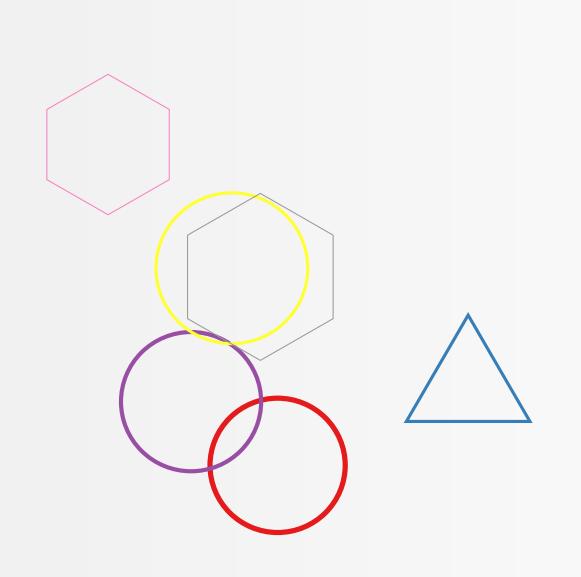[{"shape": "circle", "thickness": 2.5, "radius": 0.58, "center": [0.478, 0.193]}, {"shape": "triangle", "thickness": 1.5, "radius": 0.61, "center": [0.805, 0.331]}, {"shape": "circle", "thickness": 2, "radius": 0.6, "center": [0.329, 0.304]}, {"shape": "circle", "thickness": 1.5, "radius": 0.65, "center": [0.399, 0.535]}, {"shape": "hexagon", "thickness": 0.5, "radius": 0.61, "center": [0.186, 0.749]}, {"shape": "hexagon", "thickness": 0.5, "radius": 0.72, "center": [0.448, 0.52]}]